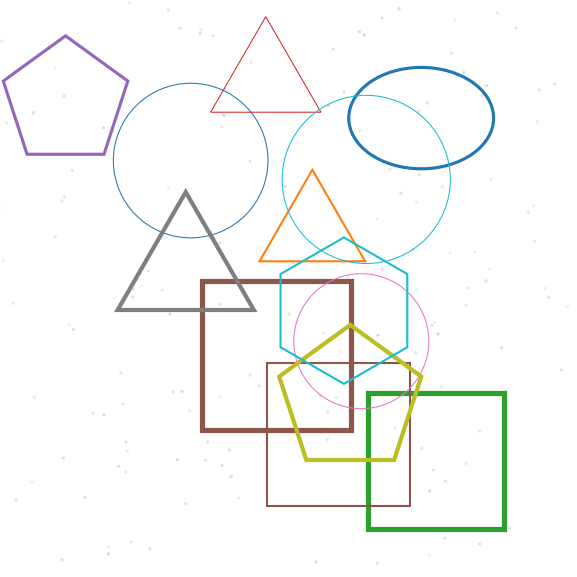[{"shape": "circle", "thickness": 0.5, "radius": 0.67, "center": [0.33, 0.721]}, {"shape": "oval", "thickness": 1.5, "radius": 0.63, "center": [0.729, 0.795]}, {"shape": "triangle", "thickness": 1, "radius": 0.53, "center": [0.541, 0.6]}, {"shape": "square", "thickness": 2.5, "radius": 0.59, "center": [0.754, 0.201]}, {"shape": "triangle", "thickness": 0.5, "radius": 0.55, "center": [0.46, 0.86]}, {"shape": "pentagon", "thickness": 1.5, "radius": 0.57, "center": [0.113, 0.824]}, {"shape": "square", "thickness": 1, "radius": 0.62, "center": [0.586, 0.247]}, {"shape": "square", "thickness": 2.5, "radius": 0.64, "center": [0.478, 0.383]}, {"shape": "circle", "thickness": 0.5, "radius": 0.58, "center": [0.626, 0.408]}, {"shape": "triangle", "thickness": 2, "radius": 0.68, "center": [0.322, 0.53]}, {"shape": "pentagon", "thickness": 2, "radius": 0.65, "center": [0.606, 0.307]}, {"shape": "circle", "thickness": 0.5, "radius": 0.73, "center": [0.634, 0.688]}, {"shape": "hexagon", "thickness": 1, "radius": 0.63, "center": [0.596, 0.461]}]